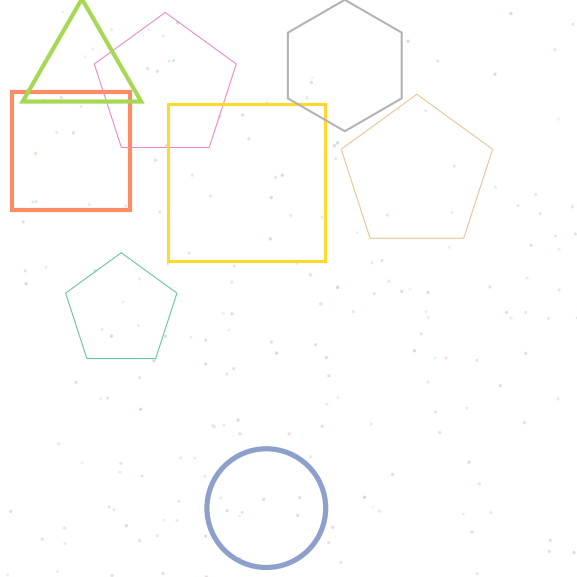[{"shape": "pentagon", "thickness": 0.5, "radius": 0.51, "center": [0.21, 0.46]}, {"shape": "square", "thickness": 2, "radius": 0.51, "center": [0.122, 0.737]}, {"shape": "circle", "thickness": 2.5, "radius": 0.51, "center": [0.461, 0.119]}, {"shape": "pentagon", "thickness": 0.5, "radius": 0.65, "center": [0.286, 0.848]}, {"shape": "triangle", "thickness": 2, "radius": 0.59, "center": [0.142, 0.883]}, {"shape": "square", "thickness": 1.5, "radius": 0.68, "center": [0.427, 0.683]}, {"shape": "pentagon", "thickness": 0.5, "radius": 0.69, "center": [0.722, 0.698]}, {"shape": "hexagon", "thickness": 1, "radius": 0.57, "center": [0.597, 0.886]}]